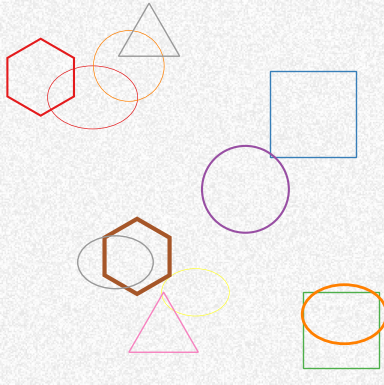[{"shape": "oval", "thickness": 0.5, "radius": 0.59, "center": [0.241, 0.747]}, {"shape": "hexagon", "thickness": 1.5, "radius": 0.5, "center": [0.106, 0.799]}, {"shape": "square", "thickness": 1, "radius": 0.56, "center": [0.812, 0.705]}, {"shape": "square", "thickness": 1, "radius": 0.49, "center": [0.885, 0.143]}, {"shape": "circle", "thickness": 1.5, "radius": 0.56, "center": [0.637, 0.508]}, {"shape": "oval", "thickness": 2, "radius": 0.55, "center": [0.895, 0.184]}, {"shape": "circle", "thickness": 0.5, "radius": 0.46, "center": [0.335, 0.829]}, {"shape": "oval", "thickness": 0.5, "radius": 0.44, "center": [0.508, 0.241]}, {"shape": "hexagon", "thickness": 3, "radius": 0.49, "center": [0.356, 0.334]}, {"shape": "triangle", "thickness": 1, "radius": 0.52, "center": [0.425, 0.137]}, {"shape": "oval", "thickness": 1, "radius": 0.49, "center": [0.3, 0.319]}, {"shape": "triangle", "thickness": 1, "radius": 0.46, "center": [0.387, 0.9]}]